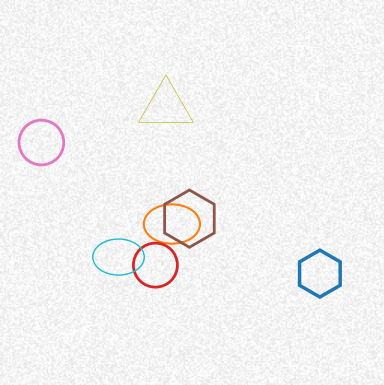[{"shape": "hexagon", "thickness": 2.5, "radius": 0.3, "center": [0.831, 0.289]}, {"shape": "oval", "thickness": 1.5, "radius": 0.37, "center": [0.447, 0.418]}, {"shape": "circle", "thickness": 2, "radius": 0.29, "center": [0.404, 0.311]}, {"shape": "hexagon", "thickness": 2, "radius": 0.37, "center": [0.492, 0.432]}, {"shape": "circle", "thickness": 2, "radius": 0.29, "center": [0.108, 0.63]}, {"shape": "triangle", "thickness": 0.5, "radius": 0.41, "center": [0.431, 0.723]}, {"shape": "oval", "thickness": 1, "radius": 0.33, "center": [0.308, 0.332]}]